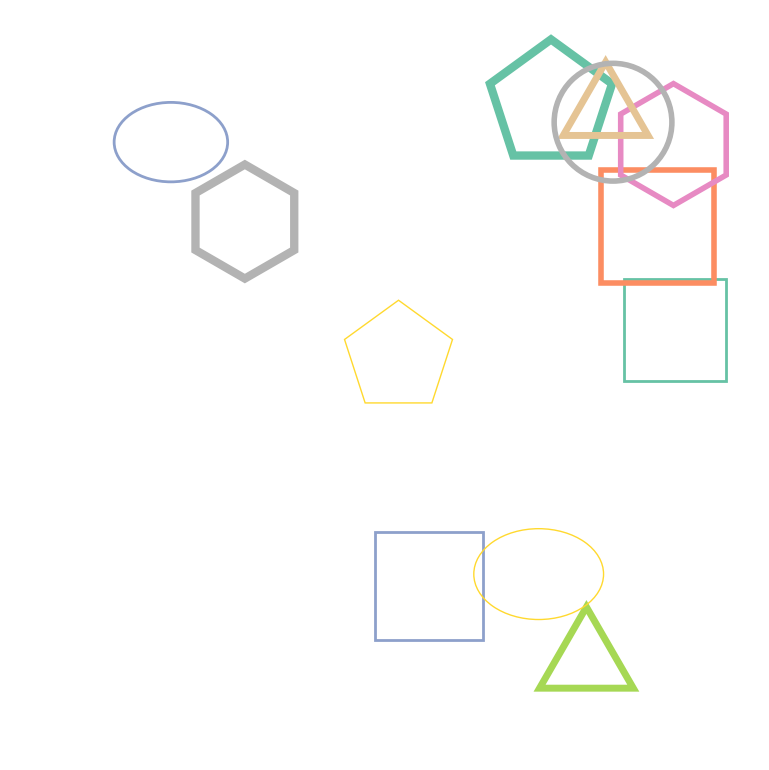[{"shape": "square", "thickness": 1, "radius": 0.33, "center": [0.877, 0.572]}, {"shape": "pentagon", "thickness": 3, "radius": 0.42, "center": [0.716, 0.865]}, {"shape": "square", "thickness": 2, "radius": 0.36, "center": [0.854, 0.706]}, {"shape": "square", "thickness": 1, "radius": 0.35, "center": [0.557, 0.239]}, {"shape": "oval", "thickness": 1, "radius": 0.37, "center": [0.222, 0.815]}, {"shape": "hexagon", "thickness": 2, "radius": 0.4, "center": [0.875, 0.812]}, {"shape": "triangle", "thickness": 2.5, "radius": 0.35, "center": [0.762, 0.141]}, {"shape": "oval", "thickness": 0.5, "radius": 0.42, "center": [0.7, 0.254]}, {"shape": "pentagon", "thickness": 0.5, "radius": 0.37, "center": [0.518, 0.536]}, {"shape": "triangle", "thickness": 2.5, "radius": 0.32, "center": [0.787, 0.856]}, {"shape": "hexagon", "thickness": 3, "radius": 0.37, "center": [0.318, 0.712]}, {"shape": "circle", "thickness": 2, "radius": 0.38, "center": [0.796, 0.841]}]